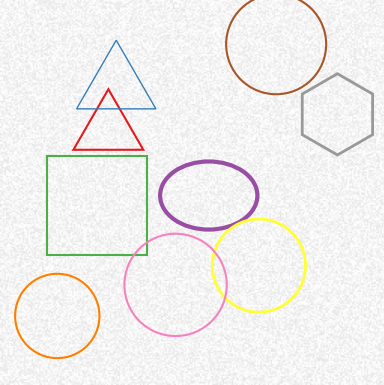[{"shape": "triangle", "thickness": 1.5, "radius": 0.52, "center": [0.281, 0.663]}, {"shape": "triangle", "thickness": 1, "radius": 0.59, "center": [0.302, 0.777]}, {"shape": "square", "thickness": 1.5, "radius": 0.65, "center": [0.251, 0.467]}, {"shape": "oval", "thickness": 3, "radius": 0.63, "center": [0.542, 0.492]}, {"shape": "circle", "thickness": 1.5, "radius": 0.55, "center": [0.149, 0.179]}, {"shape": "circle", "thickness": 2, "radius": 0.61, "center": [0.673, 0.31]}, {"shape": "circle", "thickness": 1.5, "radius": 0.65, "center": [0.717, 0.885]}, {"shape": "circle", "thickness": 1.5, "radius": 0.66, "center": [0.456, 0.26]}, {"shape": "hexagon", "thickness": 2, "radius": 0.53, "center": [0.876, 0.703]}]